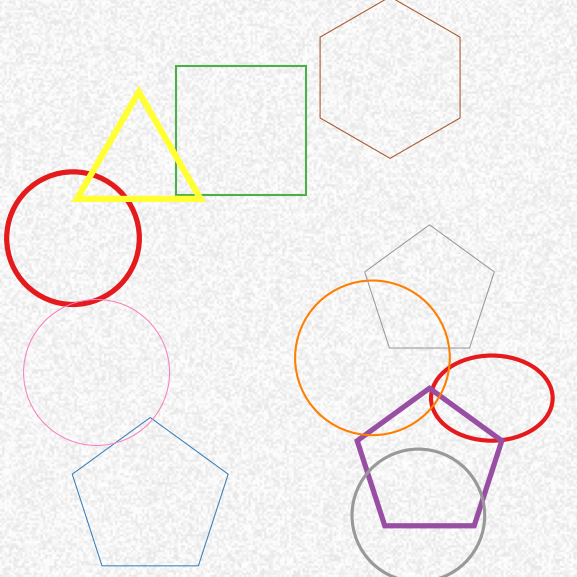[{"shape": "oval", "thickness": 2, "radius": 0.53, "center": [0.852, 0.31]}, {"shape": "circle", "thickness": 2.5, "radius": 0.57, "center": [0.126, 0.587]}, {"shape": "pentagon", "thickness": 0.5, "radius": 0.71, "center": [0.26, 0.134]}, {"shape": "square", "thickness": 1, "radius": 0.56, "center": [0.418, 0.773]}, {"shape": "pentagon", "thickness": 2.5, "radius": 0.66, "center": [0.744, 0.195]}, {"shape": "circle", "thickness": 1, "radius": 0.67, "center": [0.645, 0.379]}, {"shape": "triangle", "thickness": 3, "radius": 0.62, "center": [0.24, 0.716]}, {"shape": "hexagon", "thickness": 0.5, "radius": 0.7, "center": [0.675, 0.865]}, {"shape": "circle", "thickness": 0.5, "radius": 0.63, "center": [0.167, 0.354]}, {"shape": "circle", "thickness": 1.5, "radius": 0.57, "center": [0.724, 0.107]}, {"shape": "pentagon", "thickness": 0.5, "radius": 0.59, "center": [0.744, 0.492]}]